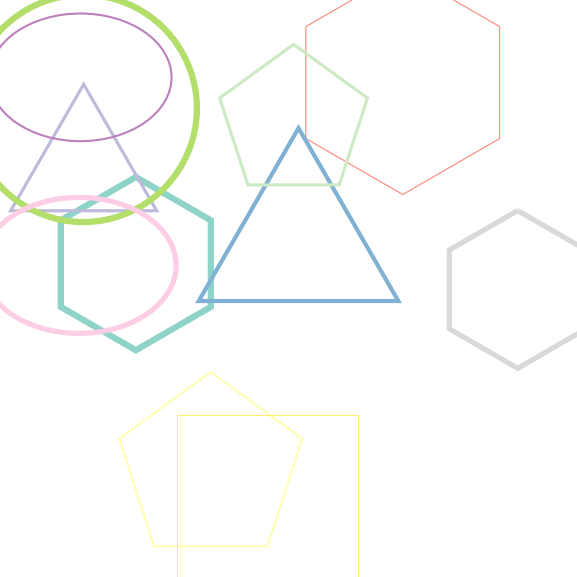[{"shape": "hexagon", "thickness": 3, "radius": 0.75, "center": [0.235, 0.543]}, {"shape": "pentagon", "thickness": 1, "radius": 0.83, "center": [0.365, 0.188]}, {"shape": "triangle", "thickness": 1.5, "radius": 0.73, "center": [0.145, 0.707]}, {"shape": "hexagon", "thickness": 0.5, "radius": 0.97, "center": [0.697, 0.856]}, {"shape": "triangle", "thickness": 2, "radius": 1.0, "center": [0.517, 0.578]}, {"shape": "circle", "thickness": 3, "radius": 0.98, "center": [0.144, 0.811]}, {"shape": "oval", "thickness": 2.5, "radius": 0.84, "center": [0.137, 0.54]}, {"shape": "hexagon", "thickness": 2.5, "radius": 0.68, "center": [0.896, 0.498]}, {"shape": "oval", "thickness": 1, "radius": 0.79, "center": [0.139, 0.865]}, {"shape": "pentagon", "thickness": 1.5, "radius": 0.67, "center": [0.508, 0.788]}, {"shape": "square", "thickness": 0.5, "radius": 0.78, "center": [0.463, 0.125]}]